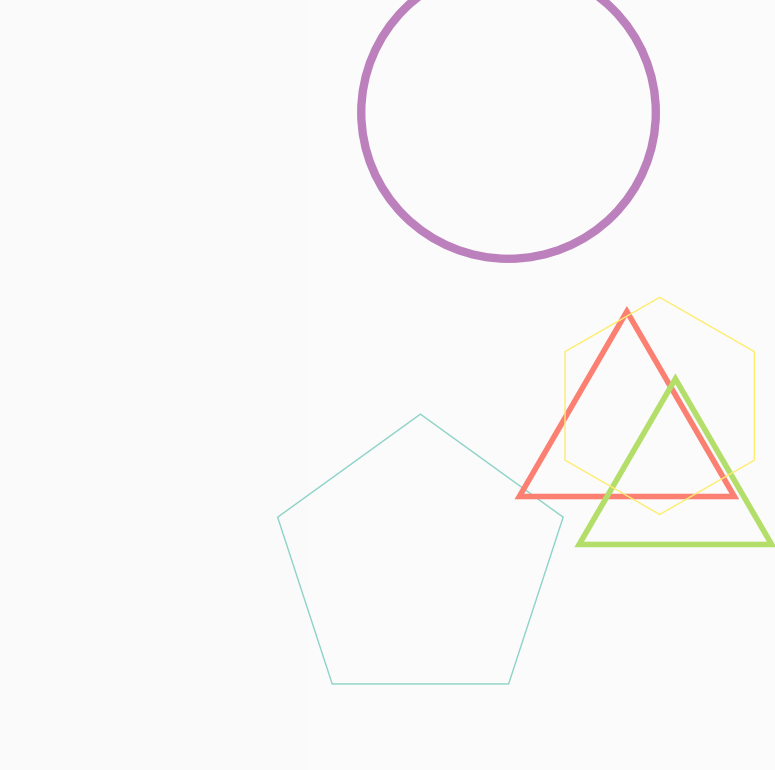[{"shape": "pentagon", "thickness": 0.5, "radius": 0.97, "center": [0.542, 0.268]}, {"shape": "triangle", "thickness": 2, "radius": 0.8, "center": [0.809, 0.435]}, {"shape": "triangle", "thickness": 2, "radius": 0.72, "center": [0.871, 0.365]}, {"shape": "circle", "thickness": 3, "radius": 0.95, "center": [0.656, 0.854]}, {"shape": "hexagon", "thickness": 0.5, "radius": 0.71, "center": [0.851, 0.473]}]